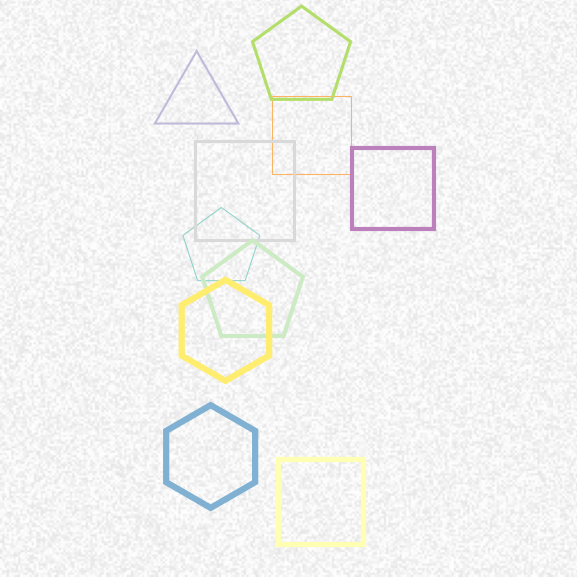[{"shape": "pentagon", "thickness": 0.5, "radius": 0.35, "center": [0.383, 0.57]}, {"shape": "square", "thickness": 2.5, "radius": 0.37, "center": [0.554, 0.13]}, {"shape": "triangle", "thickness": 1, "radius": 0.42, "center": [0.34, 0.827]}, {"shape": "hexagon", "thickness": 3, "radius": 0.44, "center": [0.365, 0.209]}, {"shape": "square", "thickness": 0.5, "radius": 0.34, "center": [0.54, 0.766]}, {"shape": "pentagon", "thickness": 1.5, "radius": 0.45, "center": [0.522, 0.899]}, {"shape": "square", "thickness": 1.5, "radius": 0.43, "center": [0.424, 0.669]}, {"shape": "square", "thickness": 2, "radius": 0.35, "center": [0.68, 0.673]}, {"shape": "pentagon", "thickness": 2, "radius": 0.46, "center": [0.437, 0.491]}, {"shape": "hexagon", "thickness": 3, "radius": 0.44, "center": [0.39, 0.427]}]